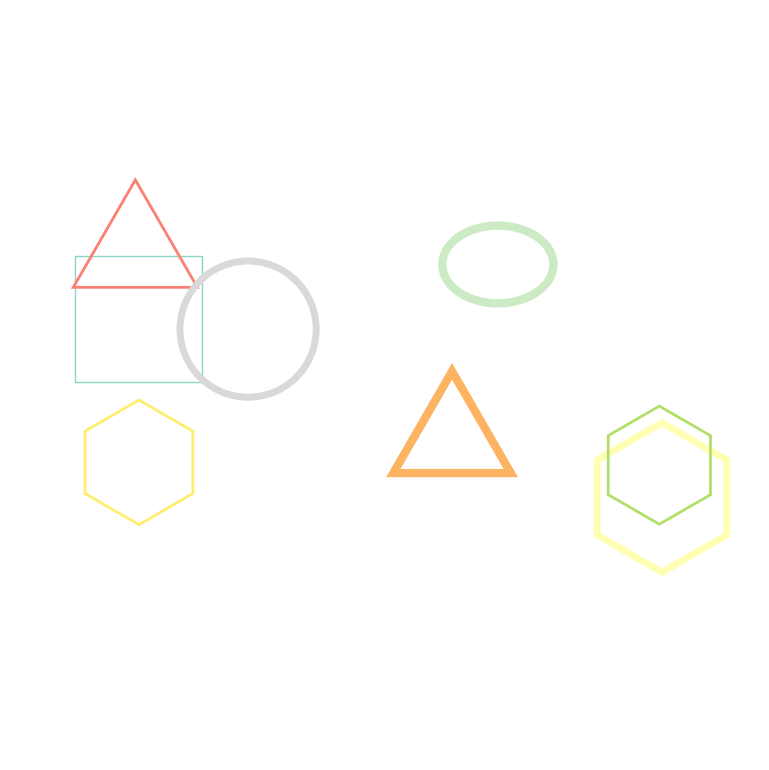[{"shape": "square", "thickness": 0.5, "radius": 0.41, "center": [0.18, 0.586]}, {"shape": "hexagon", "thickness": 2.5, "radius": 0.49, "center": [0.86, 0.354]}, {"shape": "triangle", "thickness": 1, "radius": 0.47, "center": [0.176, 0.673]}, {"shape": "triangle", "thickness": 3, "radius": 0.44, "center": [0.587, 0.43]}, {"shape": "hexagon", "thickness": 1, "radius": 0.38, "center": [0.856, 0.396]}, {"shape": "circle", "thickness": 2.5, "radius": 0.44, "center": [0.322, 0.573]}, {"shape": "oval", "thickness": 3, "radius": 0.36, "center": [0.647, 0.657]}, {"shape": "hexagon", "thickness": 1, "radius": 0.4, "center": [0.18, 0.4]}]